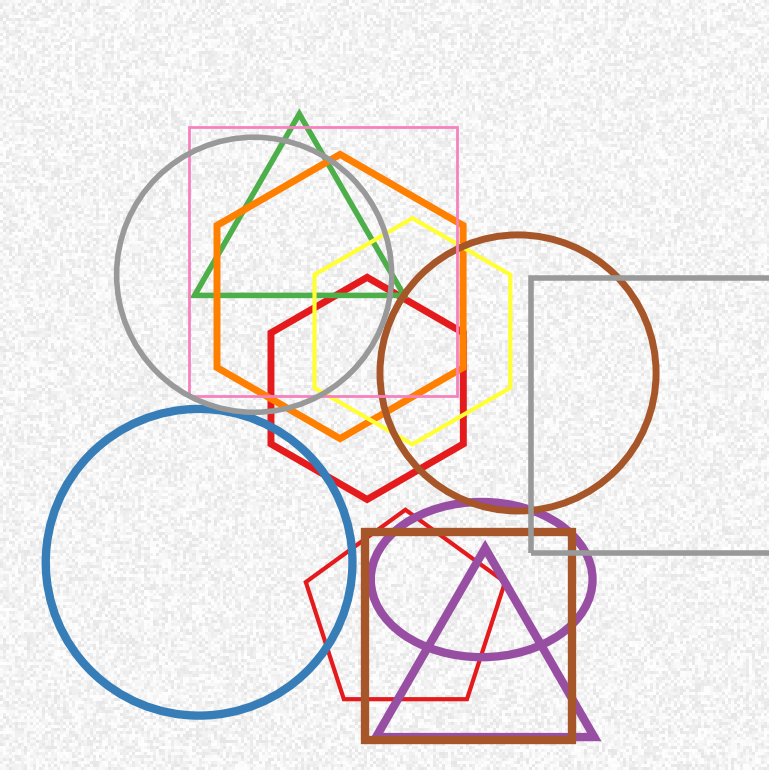[{"shape": "pentagon", "thickness": 1.5, "radius": 0.68, "center": [0.527, 0.202]}, {"shape": "hexagon", "thickness": 2.5, "radius": 0.72, "center": [0.477, 0.496]}, {"shape": "circle", "thickness": 3, "radius": 1.0, "center": [0.259, 0.27]}, {"shape": "triangle", "thickness": 2, "radius": 0.79, "center": [0.389, 0.695]}, {"shape": "triangle", "thickness": 3, "radius": 0.82, "center": [0.63, 0.125]}, {"shape": "oval", "thickness": 3, "radius": 0.72, "center": [0.626, 0.247]}, {"shape": "hexagon", "thickness": 2.5, "radius": 0.92, "center": [0.442, 0.615]}, {"shape": "hexagon", "thickness": 1.5, "radius": 0.73, "center": [0.536, 0.57]}, {"shape": "square", "thickness": 3, "radius": 0.67, "center": [0.608, 0.174]}, {"shape": "circle", "thickness": 2.5, "radius": 0.9, "center": [0.673, 0.516]}, {"shape": "square", "thickness": 1, "radius": 0.87, "center": [0.42, 0.66]}, {"shape": "circle", "thickness": 2, "radius": 0.89, "center": [0.33, 0.643]}, {"shape": "square", "thickness": 2, "radius": 0.89, "center": [0.868, 0.461]}]